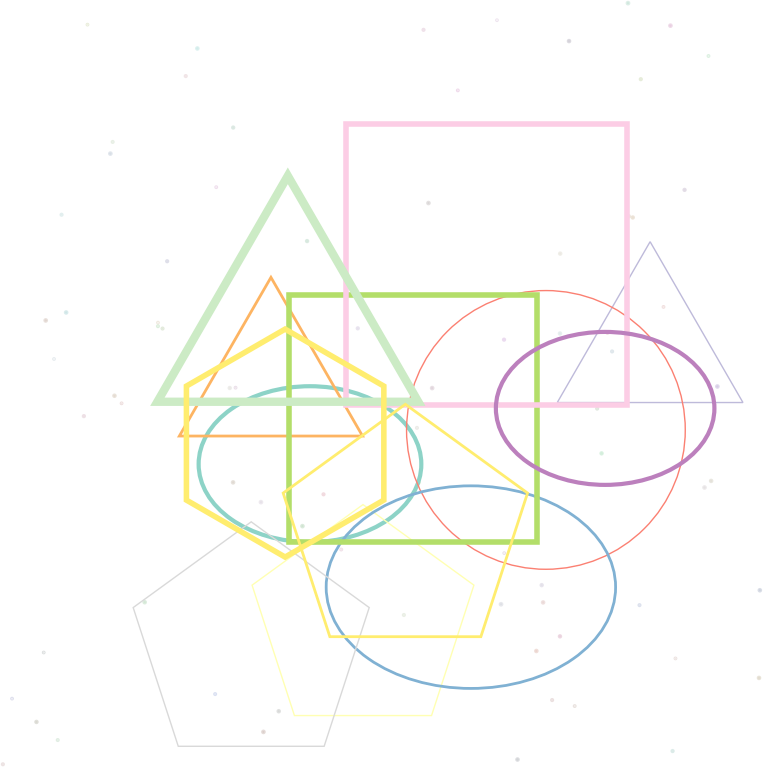[{"shape": "oval", "thickness": 1.5, "radius": 0.72, "center": [0.403, 0.397]}, {"shape": "pentagon", "thickness": 0.5, "radius": 0.76, "center": [0.471, 0.193]}, {"shape": "triangle", "thickness": 0.5, "radius": 0.7, "center": [0.844, 0.547]}, {"shape": "circle", "thickness": 0.5, "radius": 0.9, "center": [0.709, 0.442]}, {"shape": "oval", "thickness": 1, "radius": 0.94, "center": [0.612, 0.237]}, {"shape": "triangle", "thickness": 1, "radius": 0.69, "center": [0.352, 0.502]}, {"shape": "square", "thickness": 2, "radius": 0.8, "center": [0.537, 0.457]}, {"shape": "square", "thickness": 2, "radius": 0.91, "center": [0.632, 0.656]}, {"shape": "pentagon", "thickness": 0.5, "radius": 0.81, "center": [0.326, 0.161]}, {"shape": "oval", "thickness": 1.5, "radius": 0.71, "center": [0.786, 0.47]}, {"shape": "triangle", "thickness": 3, "radius": 0.98, "center": [0.374, 0.576]}, {"shape": "hexagon", "thickness": 2, "radius": 0.74, "center": [0.37, 0.425]}, {"shape": "pentagon", "thickness": 1, "radius": 0.83, "center": [0.526, 0.308]}]